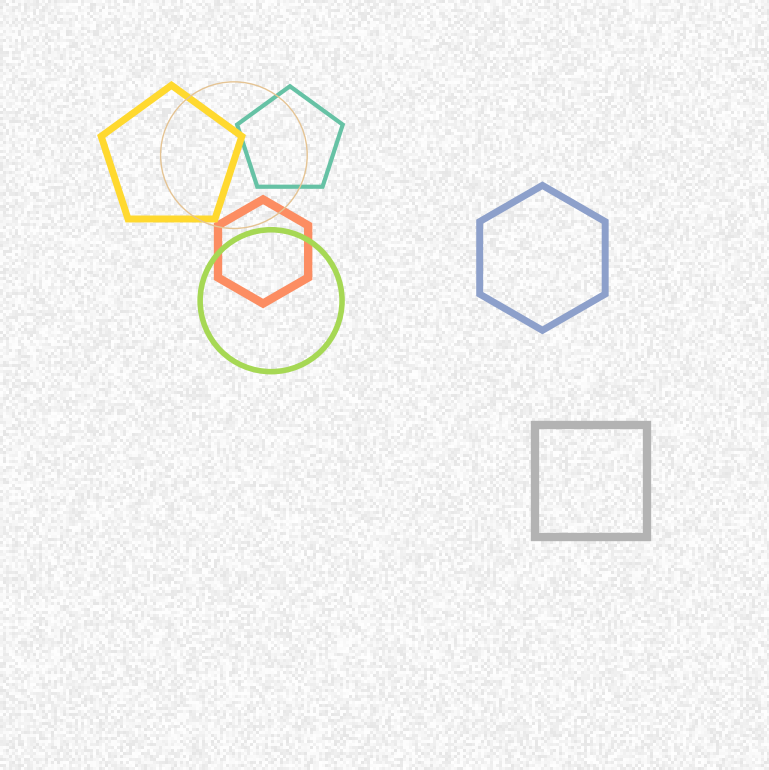[{"shape": "pentagon", "thickness": 1.5, "radius": 0.36, "center": [0.377, 0.816]}, {"shape": "hexagon", "thickness": 3, "radius": 0.34, "center": [0.342, 0.673]}, {"shape": "hexagon", "thickness": 2.5, "radius": 0.47, "center": [0.704, 0.665]}, {"shape": "circle", "thickness": 2, "radius": 0.46, "center": [0.352, 0.609]}, {"shape": "pentagon", "thickness": 2.5, "radius": 0.48, "center": [0.223, 0.793]}, {"shape": "circle", "thickness": 0.5, "radius": 0.48, "center": [0.304, 0.798]}, {"shape": "square", "thickness": 3, "radius": 0.36, "center": [0.767, 0.376]}]